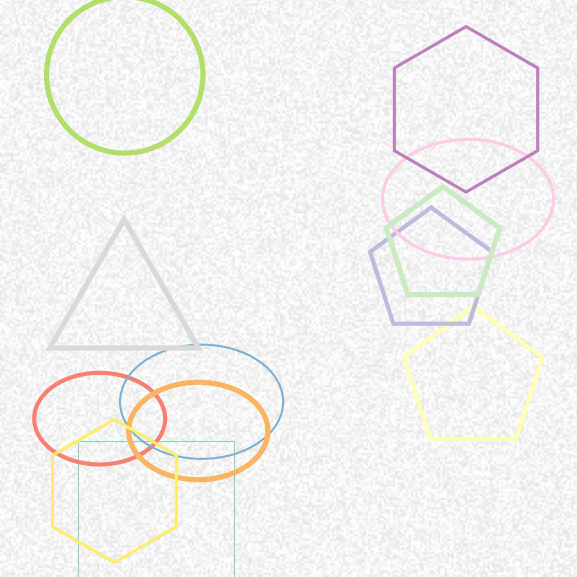[{"shape": "square", "thickness": 0.5, "radius": 0.68, "center": [0.27, 0.101]}, {"shape": "pentagon", "thickness": 2, "radius": 0.63, "center": [0.819, 0.341]}, {"shape": "pentagon", "thickness": 2, "radius": 0.56, "center": [0.747, 0.529]}, {"shape": "oval", "thickness": 2, "radius": 0.57, "center": [0.173, 0.274]}, {"shape": "oval", "thickness": 1, "radius": 0.71, "center": [0.349, 0.303]}, {"shape": "oval", "thickness": 2.5, "radius": 0.6, "center": [0.343, 0.253]}, {"shape": "circle", "thickness": 2.5, "radius": 0.68, "center": [0.216, 0.869]}, {"shape": "oval", "thickness": 1.5, "radius": 0.74, "center": [0.81, 0.654]}, {"shape": "triangle", "thickness": 2.5, "radius": 0.74, "center": [0.215, 0.471]}, {"shape": "hexagon", "thickness": 1.5, "radius": 0.72, "center": [0.807, 0.81]}, {"shape": "pentagon", "thickness": 2.5, "radius": 0.52, "center": [0.767, 0.573]}, {"shape": "hexagon", "thickness": 1.5, "radius": 0.62, "center": [0.198, 0.149]}]